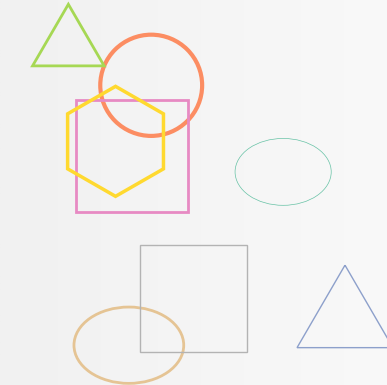[{"shape": "oval", "thickness": 0.5, "radius": 0.62, "center": [0.731, 0.554]}, {"shape": "circle", "thickness": 3, "radius": 0.66, "center": [0.39, 0.778]}, {"shape": "triangle", "thickness": 1, "radius": 0.71, "center": [0.89, 0.168]}, {"shape": "square", "thickness": 2, "radius": 0.73, "center": [0.341, 0.594]}, {"shape": "triangle", "thickness": 2, "radius": 0.53, "center": [0.176, 0.882]}, {"shape": "hexagon", "thickness": 2.5, "radius": 0.71, "center": [0.298, 0.633]}, {"shape": "oval", "thickness": 2, "radius": 0.71, "center": [0.333, 0.103]}, {"shape": "square", "thickness": 1, "radius": 0.69, "center": [0.499, 0.224]}]